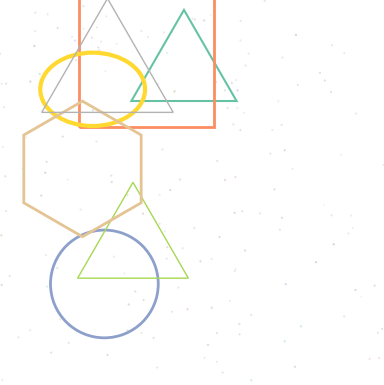[{"shape": "triangle", "thickness": 1.5, "radius": 0.79, "center": [0.478, 0.817]}, {"shape": "square", "thickness": 2, "radius": 0.88, "center": [0.38, 0.845]}, {"shape": "circle", "thickness": 2, "radius": 0.7, "center": [0.271, 0.262]}, {"shape": "triangle", "thickness": 1, "radius": 0.83, "center": [0.345, 0.36]}, {"shape": "oval", "thickness": 3, "radius": 0.68, "center": [0.241, 0.768]}, {"shape": "hexagon", "thickness": 2, "radius": 0.88, "center": [0.214, 0.561]}, {"shape": "triangle", "thickness": 1, "radius": 0.99, "center": [0.279, 0.807]}]